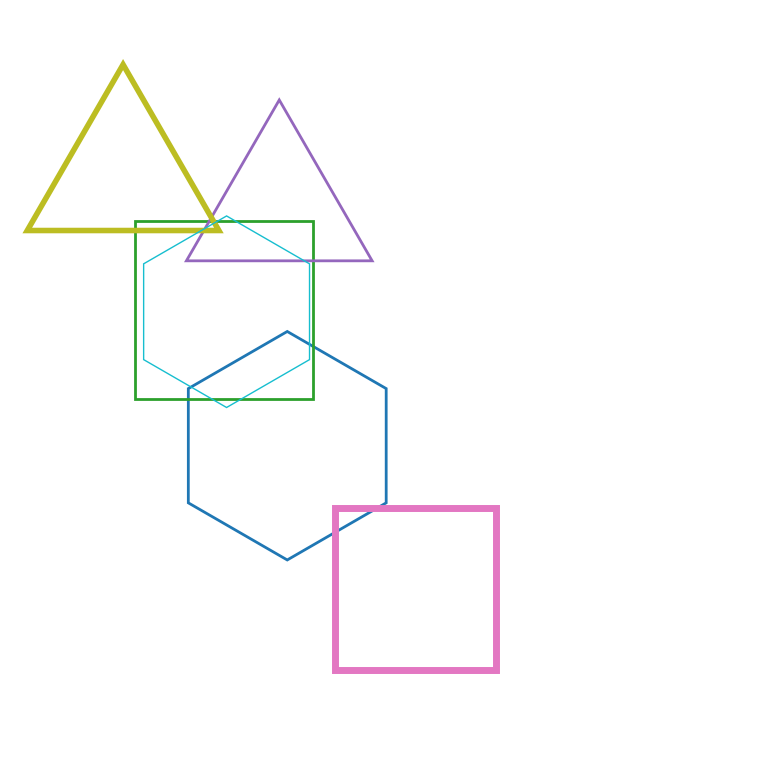[{"shape": "hexagon", "thickness": 1, "radius": 0.74, "center": [0.373, 0.421]}, {"shape": "square", "thickness": 1, "radius": 0.58, "center": [0.291, 0.597]}, {"shape": "triangle", "thickness": 1, "radius": 0.7, "center": [0.363, 0.731]}, {"shape": "square", "thickness": 2.5, "radius": 0.52, "center": [0.539, 0.235]}, {"shape": "triangle", "thickness": 2, "radius": 0.72, "center": [0.16, 0.772]}, {"shape": "hexagon", "thickness": 0.5, "radius": 0.62, "center": [0.294, 0.595]}]